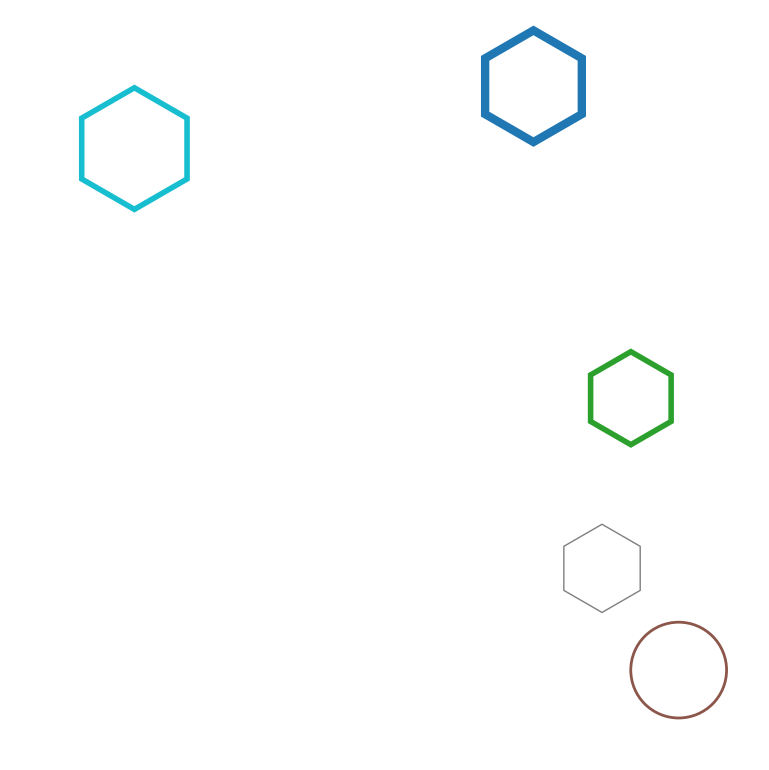[{"shape": "hexagon", "thickness": 3, "radius": 0.36, "center": [0.693, 0.888]}, {"shape": "hexagon", "thickness": 2, "radius": 0.3, "center": [0.819, 0.483]}, {"shape": "circle", "thickness": 1, "radius": 0.31, "center": [0.881, 0.13]}, {"shape": "hexagon", "thickness": 0.5, "radius": 0.29, "center": [0.782, 0.262]}, {"shape": "hexagon", "thickness": 2, "radius": 0.39, "center": [0.175, 0.807]}]